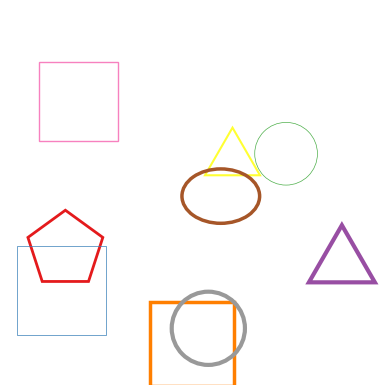[{"shape": "pentagon", "thickness": 2, "radius": 0.51, "center": [0.17, 0.352]}, {"shape": "square", "thickness": 0.5, "radius": 0.58, "center": [0.159, 0.246]}, {"shape": "circle", "thickness": 0.5, "radius": 0.41, "center": [0.743, 0.601]}, {"shape": "triangle", "thickness": 3, "radius": 0.49, "center": [0.888, 0.316]}, {"shape": "square", "thickness": 2.5, "radius": 0.55, "center": [0.499, 0.107]}, {"shape": "triangle", "thickness": 1.5, "radius": 0.41, "center": [0.604, 0.586]}, {"shape": "oval", "thickness": 2.5, "radius": 0.5, "center": [0.573, 0.491]}, {"shape": "square", "thickness": 1, "radius": 0.51, "center": [0.205, 0.737]}, {"shape": "circle", "thickness": 3, "radius": 0.48, "center": [0.541, 0.147]}]